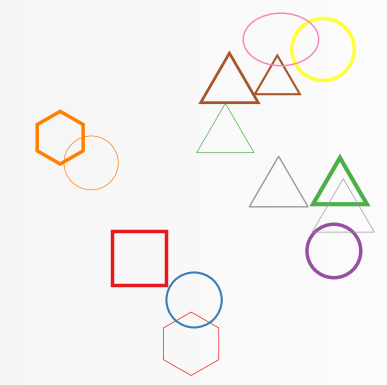[{"shape": "square", "thickness": 2.5, "radius": 0.35, "center": [0.359, 0.329]}, {"shape": "hexagon", "thickness": 0.5, "radius": 0.41, "center": [0.493, 0.107]}, {"shape": "circle", "thickness": 1.5, "radius": 0.36, "center": [0.501, 0.221]}, {"shape": "triangle", "thickness": 3, "radius": 0.4, "center": [0.877, 0.51]}, {"shape": "triangle", "thickness": 0.5, "radius": 0.43, "center": [0.582, 0.646]}, {"shape": "circle", "thickness": 2.5, "radius": 0.35, "center": [0.862, 0.348]}, {"shape": "hexagon", "thickness": 2.5, "radius": 0.34, "center": [0.155, 0.642]}, {"shape": "circle", "thickness": 0.5, "radius": 0.35, "center": [0.235, 0.577]}, {"shape": "circle", "thickness": 2.5, "radius": 0.4, "center": [0.834, 0.871]}, {"shape": "triangle", "thickness": 1.5, "radius": 0.34, "center": [0.716, 0.789]}, {"shape": "triangle", "thickness": 2, "radius": 0.43, "center": [0.592, 0.776]}, {"shape": "oval", "thickness": 1, "radius": 0.49, "center": [0.725, 0.898]}, {"shape": "triangle", "thickness": 1, "radius": 0.44, "center": [0.719, 0.507]}, {"shape": "triangle", "thickness": 0.5, "radius": 0.46, "center": [0.886, 0.443]}]